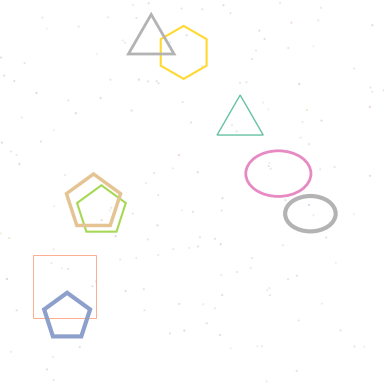[{"shape": "triangle", "thickness": 1, "radius": 0.35, "center": [0.624, 0.684]}, {"shape": "square", "thickness": 0.5, "radius": 0.41, "center": [0.168, 0.255]}, {"shape": "pentagon", "thickness": 3, "radius": 0.31, "center": [0.174, 0.177]}, {"shape": "oval", "thickness": 2, "radius": 0.42, "center": [0.723, 0.549]}, {"shape": "pentagon", "thickness": 1.5, "radius": 0.33, "center": [0.263, 0.452]}, {"shape": "hexagon", "thickness": 1.5, "radius": 0.34, "center": [0.477, 0.864]}, {"shape": "pentagon", "thickness": 2.5, "radius": 0.37, "center": [0.243, 0.474]}, {"shape": "triangle", "thickness": 2, "radius": 0.34, "center": [0.393, 0.894]}, {"shape": "oval", "thickness": 3, "radius": 0.33, "center": [0.806, 0.445]}]